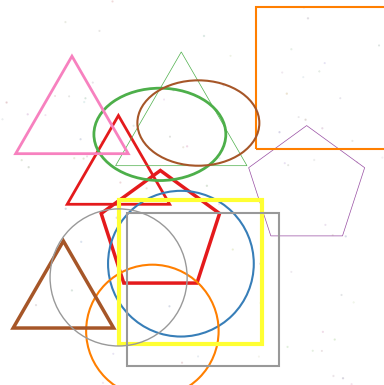[{"shape": "triangle", "thickness": 2, "radius": 0.77, "center": [0.308, 0.546]}, {"shape": "pentagon", "thickness": 2.5, "radius": 0.81, "center": [0.417, 0.396]}, {"shape": "circle", "thickness": 1.5, "radius": 0.95, "center": [0.47, 0.315]}, {"shape": "oval", "thickness": 2, "radius": 0.86, "center": [0.415, 0.651]}, {"shape": "triangle", "thickness": 0.5, "radius": 0.99, "center": [0.471, 0.668]}, {"shape": "pentagon", "thickness": 0.5, "radius": 0.79, "center": [0.797, 0.515]}, {"shape": "circle", "thickness": 1.5, "radius": 0.86, "center": [0.396, 0.14]}, {"shape": "square", "thickness": 1.5, "radius": 0.92, "center": [0.849, 0.797]}, {"shape": "square", "thickness": 3, "radius": 0.93, "center": [0.495, 0.293]}, {"shape": "oval", "thickness": 1.5, "radius": 0.79, "center": [0.515, 0.68]}, {"shape": "triangle", "thickness": 2.5, "radius": 0.75, "center": [0.165, 0.223]}, {"shape": "triangle", "thickness": 2, "radius": 0.84, "center": [0.187, 0.685]}, {"shape": "square", "thickness": 1.5, "radius": 0.99, "center": [0.528, 0.248]}, {"shape": "circle", "thickness": 1, "radius": 0.89, "center": [0.308, 0.279]}]